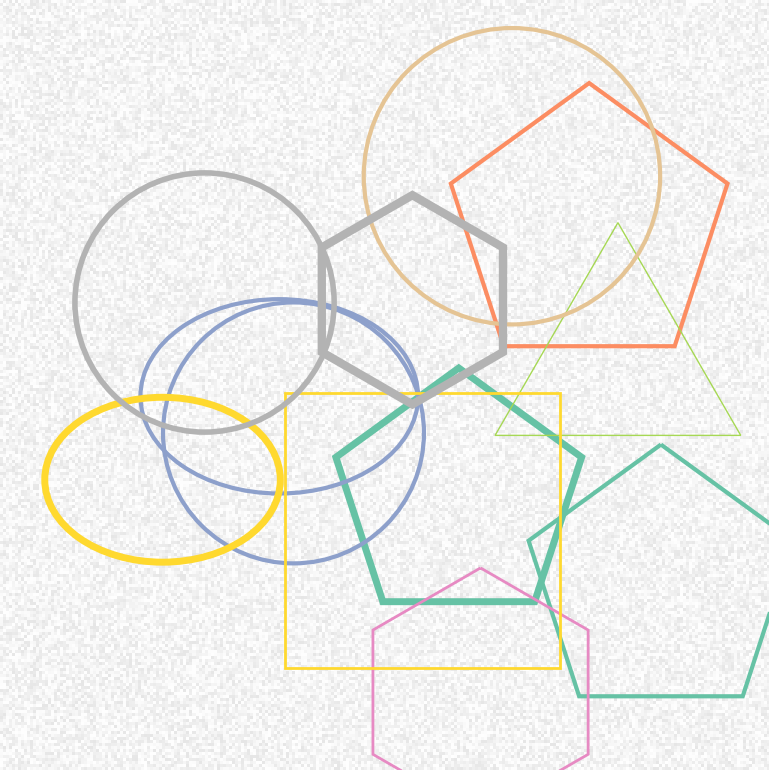[{"shape": "pentagon", "thickness": 2.5, "radius": 0.84, "center": [0.596, 0.354]}, {"shape": "pentagon", "thickness": 1.5, "radius": 0.9, "center": [0.858, 0.242]}, {"shape": "pentagon", "thickness": 1.5, "radius": 0.94, "center": [0.765, 0.703]}, {"shape": "oval", "thickness": 1.5, "radius": 0.9, "center": [0.363, 0.485]}, {"shape": "circle", "thickness": 1.5, "radius": 0.85, "center": [0.381, 0.438]}, {"shape": "hexagon", "thickness": 1, "radius": 0.81, "center": [0.624, 0.101]}, {"shape": "triangle", "thickness": 0.5, "radius": 0.92, "center": [0.802, 0.527]}, {"shape": "oval", "thickness": 2.5, "radius": 0.76, "center": [0.211, 0.377]}, {"shape": "square", "thickness": 1, "radius": 0.89, "center": [0.548, 0.311]}, {"shape": "circle", "thickness": 1.5, "radius": 0.96, "center": [0.665, 0.771]}, {"shape": "hexagon", "thickness": 3, "radius": 0.68, "center": [0.536, 0.611]}, {"shape": "circle", "thickness": 2, "radius": 0.84, "center": [0.266, 0.607]}]